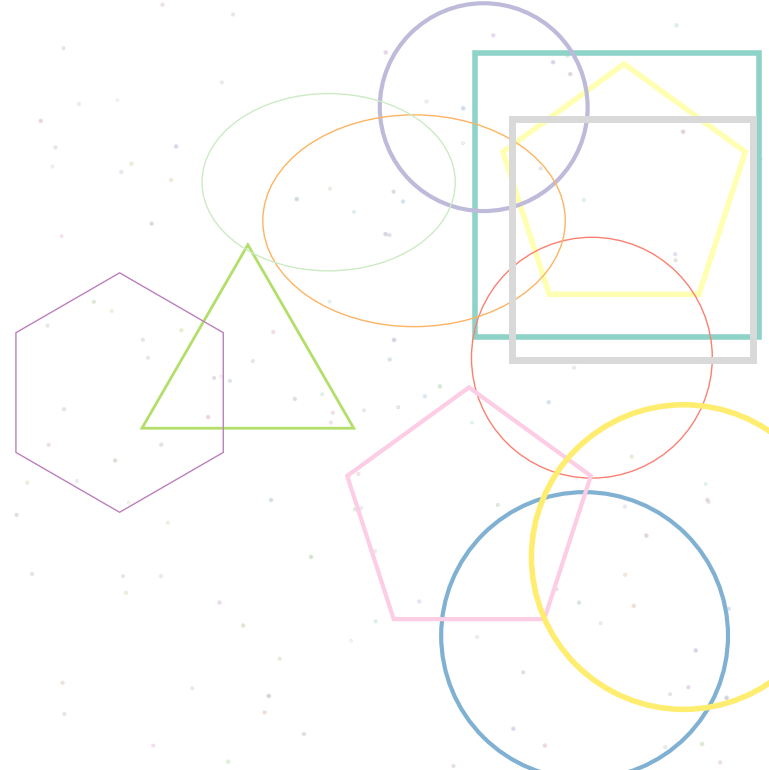[{"shape": "square", "thickness": 2, "radius": 0.92, "center": [0.801, 0.747]}, {"shape": "pentagon", "thickness": 2, "radius": 0.83, "center": [0.811, 0.752]}, {"shape": "circle", "thickness": 1.5, "radius": 0.67, "center": [0.628, 0.861]}, {"shape": "circle", "thickness": 0.5, "radius": 0.78, "center": [0.769, 0.535]}, {"shape": "circle", "thickness": 1.5, "radius": 0.93, "center": [0.759, 0.175]}, {"shape": "oval", "thickness": 0.5, "radius": 0.98, "center": [0.538, 0.713]}, {"shape": "triangle", "thickness": 1, "radius": 0.79, "center": [0.322, 0.523]}, {"shape": "pentagon", "thickness": 1.5, "radius": 0.83, "center": [0.609, 0.331]}, {"shape": "square", "thickness": 2.5, "radius": 0.78, "center": [0.822, 0.69]}, {"shape": "hexagon", "thickness": 0.5, "radius": 0.78, "center": [0.155, 0.49]}, {"shape": "oval", "thickness": 0.5, "radius": 0.82, "center": [0.427, 0.763]}, {"shape": "circle", "thickness": 2, "radius": 0.99, "center": [0.888, 0.277]}]